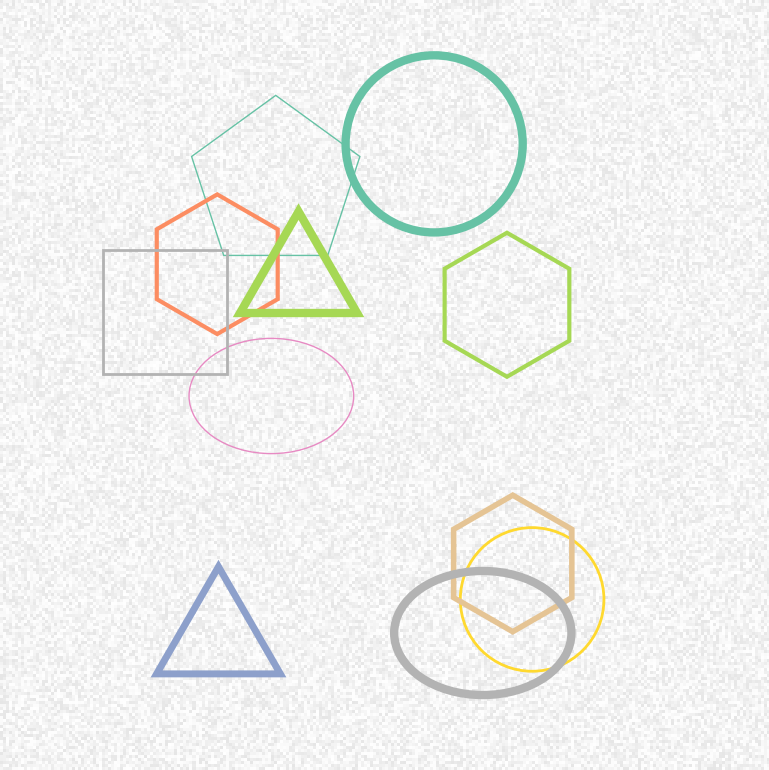[{"shape": "circle", "thickness": 3, "radius": 0.58, "center": [0.564, 0.813]}, {"shape": "pentagon", "thickness": 0.5, "radius": 0.57, "center": [0.358, 0.761]}, {"shape": "hexagon", "thickness": 1.5, "radius": 0.45, "center": [0.282, 0.657]}, {"shape": "triangle", "thickness": 2.5, "radius": 0.46, "center": [0.284, 0.171]}, {"shape": "oval", "thickness": 0.5, "radius": 0.53, "center": [0.352, 0.486]}, {"shape": "triangle", "thickness": 3, "radius": 0.44, "center": [0.388, 0.637]}, {"shape": "hexagon", "thickness": 1.5, "radius": 0.47, "center": [0.658, 0.604]}, {"shape": "circle", "thickness": 1, "radius": 0.47, "center": [0.691, 0.222]}, {"shape": "hexagon", "thickness": 2, "radius": 0.44, "center": [0.666, 0.268]}, {"shape": "square", "thickness": 1, "radius": 0.4, "center": [0.214, 0.595]}, {"shape": "oval", "thickness": 3, "radius": 0.58, "center": [0.627, 0.178]}]